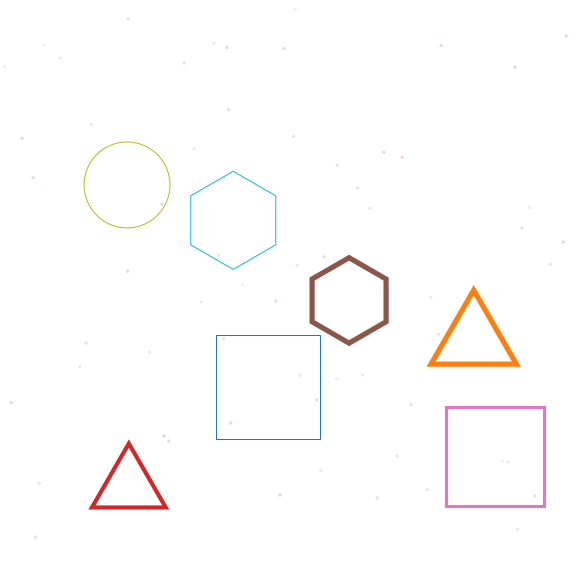[{"shape": "square", "thickness": 0.5, "radius": 0.45, "center": [0.464, 0.328]}, {"shape": "triangle", "thickness": 2.5, "radius": 0.43, "center": [0.82, 0.411]}, {"shape": "triangle", "thickness": 2, "radius": 0.37, "center": [0.223, 0.157]}, {"shape": "hexagon", "thickness": 2.5, "radius": 0.37, "center": [0.604, 0.479]}, {"shape": "square", "thickness": 1.5, "radius": 0.43, "center": [0.857, 0.208]}, {"shape": "circle", "thickness": 0.5, "radius": 0.37, "center": [0.22, 0.679]}, {"shape": "hexagon", "thickness": 0.5, "radius": 0.42, "center": [0.404, 0.618]}]